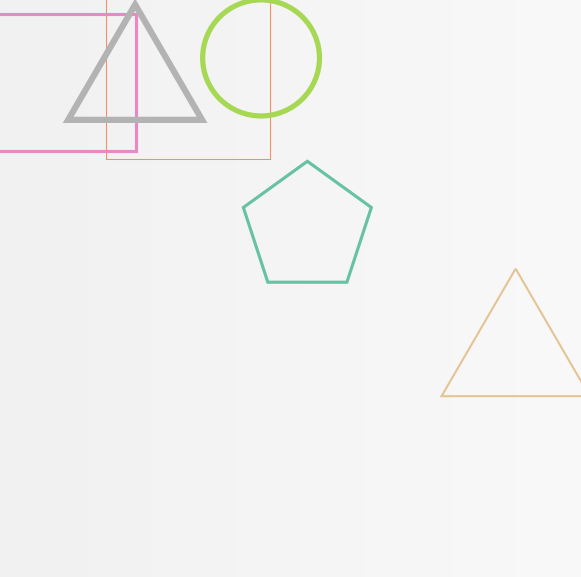[{"shape": "pentagon", "thickness": 1.5, "radius": 0.58, "center": [0.529, 0.604]}, {"shape": "square", "thickness": 0.5, "radius": 0.71, "center": [0.324, 0.865]}, {"shape": "square", "thickness": 1.5, "radius": 0.59, "center": [0.116, 0.856]}, {"shape": "circle", "thickness": 2.5, "radius": 0.5, "center": [0.449, 0.899]}, {"shape": "triangle", "thickness": 1, "radius": 0.74, "center": [0.887, 0.387]}, {"shape": "triangle", "thickness": 3, "radius": 0.67, "center": [0.232, 0.858]}]